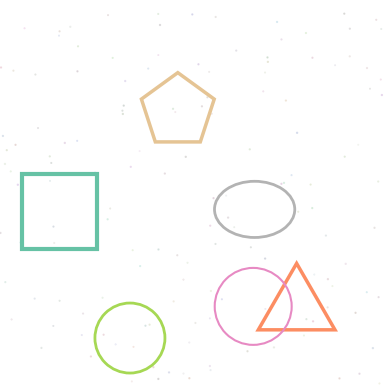[{"shape": "square", "thickness": 3, "radius": 0.49, "center": [0.155, 0.45]}, {"shape": "triangle", "thickness": 2.5, "radius": 0.57, "center": [0.77, 0.201]}, {"shape": "circle", "thickness": 1.5, "radius": 0.5, "center": [0.658, 0.204]}, {"shape": "circle", "thickness": 2, "radius": 0.45, "center": [0.337, 0.122]}, {"shape": "pentagon", "thickness": 2.5, "radius": 0.5, "center": [0.462, 0.712]}, {"shape": "oval", "thickness": 2, "radius": 0.52, "center": [0.661, 0.456]}]